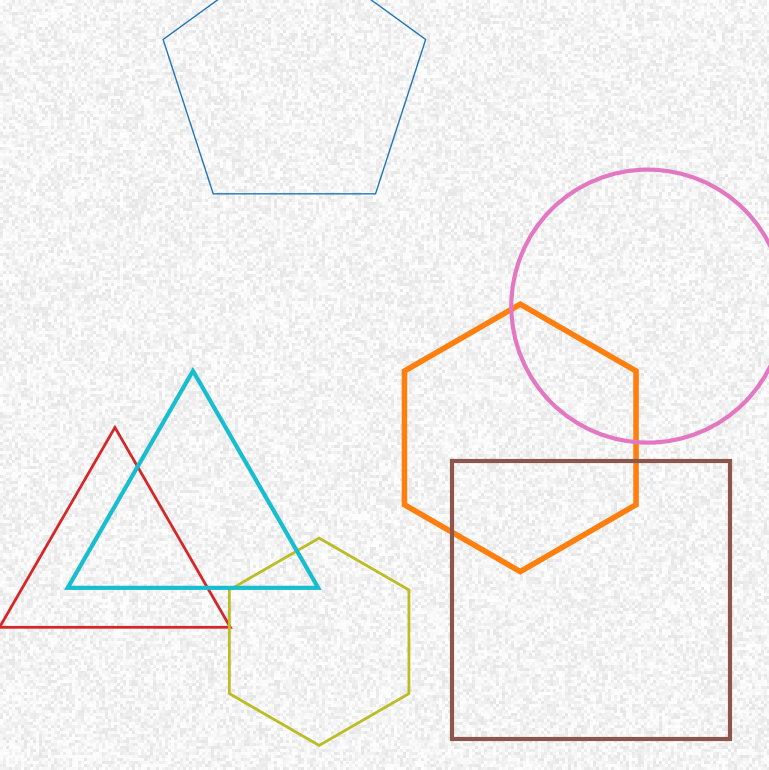[{"shape": "pentagon", "thickness": 0.5, "radius": 0.9, "center": [0.382, 0.893]}, {"shape": "hexagon", "thickness": 2, "radius": 0.87, "center": [0.676, 0.431]}, {"shape": "triangle", "thickness": 1, "radius": 0.87, "center": [0.149, 0.272]}, {"shape": "square", "thickness": 1.5, "radius": 0.9, "center": [0.768, 0.22]}, {"shape": "circle", "thickness": 1.5, "radius": 0.89, "center": [0.841, 0.602]}, {"shape": "hexagon", "thickness": 1, "radius": 0.67, "center": [0.414, 0.167]}, {"shape": "triangle", "thickness": 1.5, "radius": 0.94, "center": [0.251, 0.33]}]